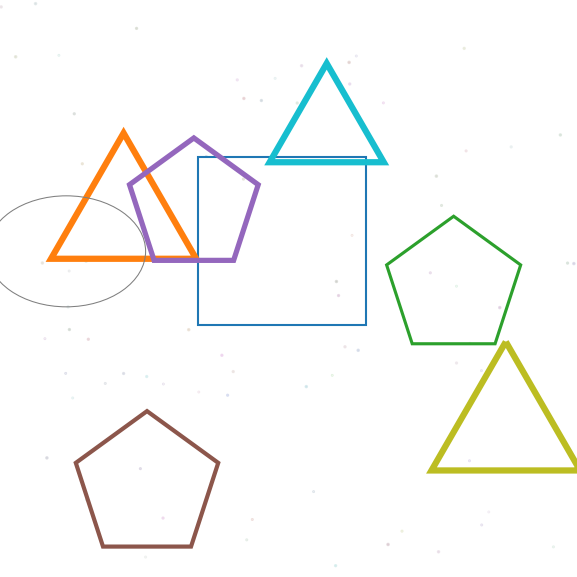[{"shape": "square", "thickness": 1, "radius": 0.73, "center": [0.489, 0.583]}, {"shape": "triangle", "thickness": 3, "radius": 0.73, "center": [0.214, 0.624]}, {"shape": "pentagon", "thickness": 1.5, "radius": 0.61, "center": [0.786, 0.503]}, {"shape": "pentagon", "thickness": 2.5, "radius": 0.59, "center": [0.336, 0.643]}, {"shape": "pentagon", "thickness": 2, "radius": 0.65, "center": [0.255, 0.158]}, {"shape": "oval", "thickness": 0.5, "radius": 0.69, "center": [0.115, 0.564]}, {"shape": "triangle", "thickness": 3, "radius": 0.74, "center": [0.876, 0.259]}, {"shape": "triangle", "thickness": 3, "radius": 0.57, "center": [0.566, 0.775]}]